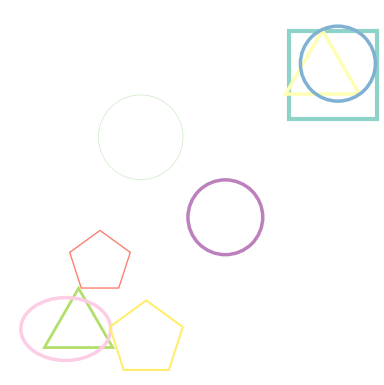[{"shape": "square", "thickness": 3, "radius": 0.57, "center": [0.865, 0.806]}, {"shape": "triangle", "thickness": 2.5, "radius": 0.55, "center": [0.837, 0.811]}, {"shape": "pentagon", "thickness": 1, "radius": 0.41, "center": [0.26, 0.319]}, {"shape": "circle", "thickness": 2.5, "radius": 0.49, "center": [0.878, 0.835]}, {"shape": "triangle", "thickness": 2, "radius": 0.51, "center": [0.204, 0.149]}, {"shape": "oval", "thickness": 2.5, "radius": 0.58, "center": [0.171, 0.145]}, {"shape": "circle", "thickness": 2.5, "radius": 0.49, "center": [0.585, 0.436]}, {"shape": "circle", "thickness": 0.5, "radius": 0.55, "center": [0.366, 0.643]}, {"shape": "pentagon", "thickness": 1.5, "radius": 0.5, "center": [0.38, 0.12]}]